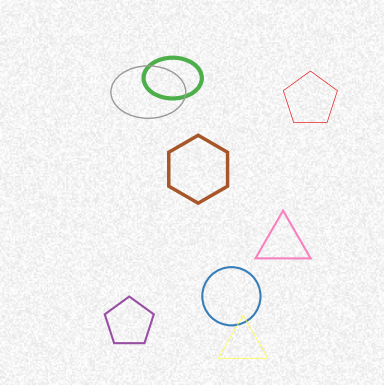[{"shape": "pentagon", "thickness": 0.5, "radius": 0.37, "center": [0.806, 0.742]}, {"shape": "circle", "thickness": 1.5, "radius": 0.38, "center": [0.601, 0.23]}, {"shape": "oval", "thickness": 3, "radius": 0.38, "center": [0.449, 0.797]}, {"shape": "pentagon", "thickness": 1.5, "radius": 0.33, "center": [0.336, 0.163]}, {"shape": "triangle", "thickness": 0.5, "radius": 0.37, "center": [0.632, 0.107]}, {"shape": "hexagon", "thickness": 2.5, "radius": 0.44, "center": [0.515, 0.56]}, {"shape": "triangle", "thickness": 1.5, "radius": 0.41, "center": [0.735, 0.37]}, {"shape": "oval", "thickness": 1, "radius": 0.49, "center": [0.385, 0.761]}]